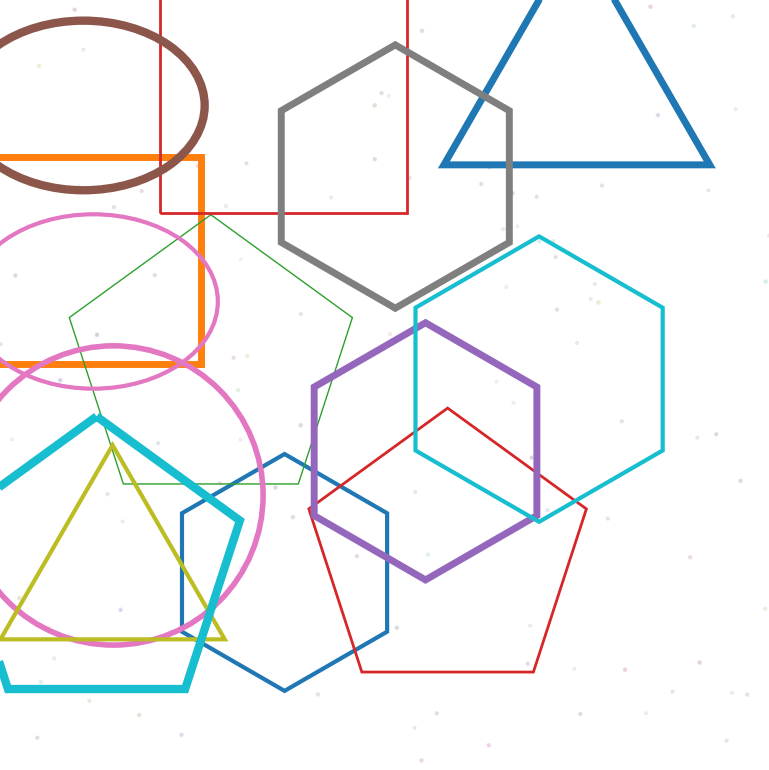[{"shape": "triangle", "thickness": 2.5, "radius": 1.0, "center": [0.749, 0.886]}, {"shape": "hexagon", "thickness": 1.5, "radius": 0.77, "center": [0.37, 0.257]}, {"shape": "square", "thickness": 2.5, "radius": 0.67, "center": [0.126, 0.662]}, {"shape": "pentagon", "thickness": 0.5, "radius": 0.97, "center": [0.274, 0.528]}, {"shape": "square", "thickness": 1, "radius": 0.8, "center": [0.368, 0.884]}, {"shape": "pentagon", "thickness": 1, "radius": 0.95, "center": [0.581, 0.281]}, {"shape": "hexagon", "thickness": 2.5, "radius": 0.83, "center": [0.553, 0.414]}, {"shape": "oval", "thickness": 3, "radius": 0.79, "center": [0.108, 0.863]}, {"shape": "oval", "thickness": 1.5, "radius": 0.81, "center": [0.121, 0.608]}, {"shape": "circle", "thickness": 2, "radius": 0.97, "center": [0.147, 0.357]}, {"shape": "hexagon", "thickness": 2.5, "radius": 0.86, "center": [0.513, 0.771]}, {"shape": "triangle", "thickness": 1.5, "radius": 0.84, "center": [0.146, 0.254]}, {"shape": "hexagon", "thickness": 1.5, "radius": 0.93, "center": [0.7, 0.508]}, {"shape": "pentagon", "thickness": 3, "radius": 0.98, "center": [0.125, 0.263]}]